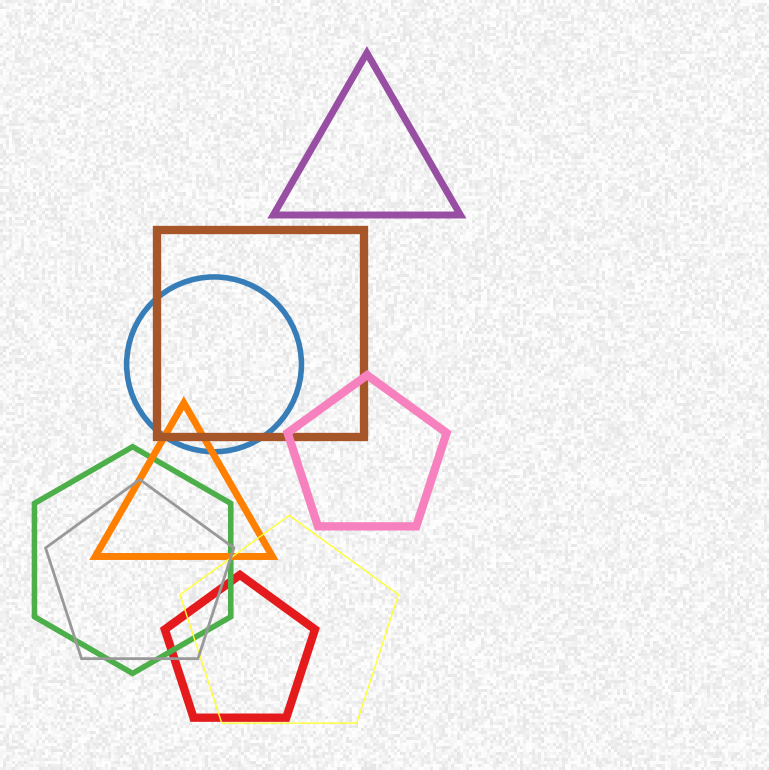[{"shape": "pentagon", "thickness": 3, "radius": 0.51, "center": [0.312, 0.151]}, {"shape": "circle", "thickness": 2, "radius": 0.57, "center": [0.278, 0.527]}, {"shape": "hexagon", "thickness": 2, "radius": 0.74, "center": [0.172, 0.273]}, {"shape": "triangle", "thickness": 2.5, "radius": 0.7, "center": [0.476, 0.791]}, {"shape": "triangle", "thickness": 2.5, "radius": 0.66, "center": [0.239, 0.344]}, {"shape": "pentagon", "thickness": 0.5, "radius": 0.75, "center": [0.376, 0.182]}, {"shape": "square", "thickness": 3, "radius": 0.67, "center": [0.338, 0.567]}, {"shape": "pentagon", "thickness": 3, "radius": 0.54, "center": [0.477, 0.404]}, {"shape": "pentagon", "thickness": 1, "radius": 0.64, "center": [0.181, 0.249]}]